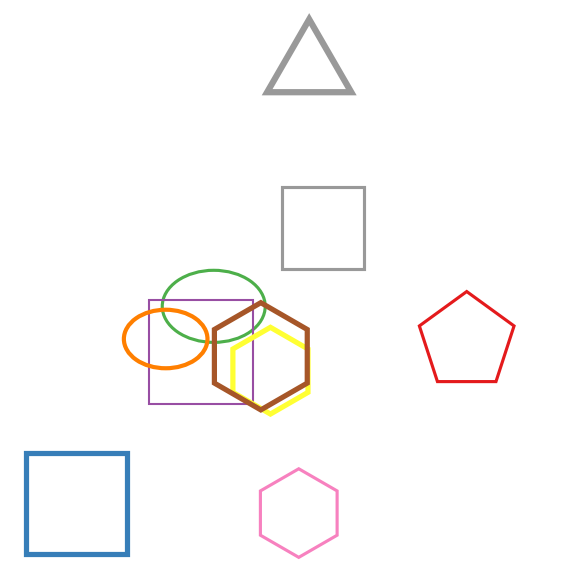[{"shape": "pentagon", "thickness": 1.5, "radius": 0.43, "center": [0.808, 0.408]}, {"shape": "square", "thickness": 2.5, "radius": 0.44, "center": [0.133, 0.127]}, {"shape": "oval", "thickness": 1.5, "radius": 0.45, "center": [0.37, 0.469]}, {"shape": "square", "thickness": 1, "radius": 0.45, "center": [0.347, 0.39]}, {"shape": "oval", "thickness": 2, "radius": 0.36, "center": [0.287, 0.412]}, {"shape": "hexagon", "thickness": 2.5, "radius": 0.38, "center": [0.468, 0.357]}, {"shape": "hexagon", "thickness": 2.5, "radius": 0.46, "center": [0.452, 0.382]}, {"shape": "hexagon", "thickness": 1.5, "radius": 0.38, "center": [0.517, 0.111]}, {"shape": "square", "thickness": 1.5, "radius": 0.36, "center": [0.559, 0.604]}, {"shape": "triangle", "thickness": 3, "radius": 0.42, "center": [0.535, 0.882]}]